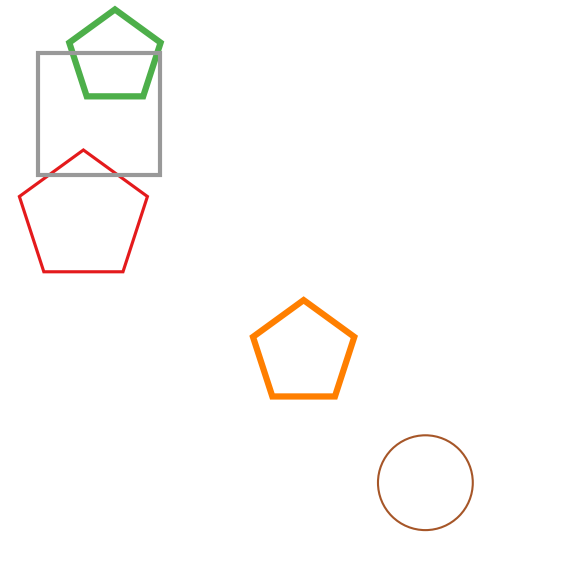[{"shape": "pentagon", "thickness": 1.5, "radius": 0.58, "center": [0.144, 0.623]}, {"shape": "pentagon", "thickness": 3, "radius": 0.42, "center": [0.199, 0.9]}, {"shape": "pentagon", "thickness": 3, "radius": 0.46, "center": [0.526, 0.387]}, {"shape": "circle", "thickness": 1, "radius": 0.41, "center": [0.737, 0.163]}, {"shape": "square", "thickness": 2, "radius": 0.53, "center": [0.172, 0.802]}]